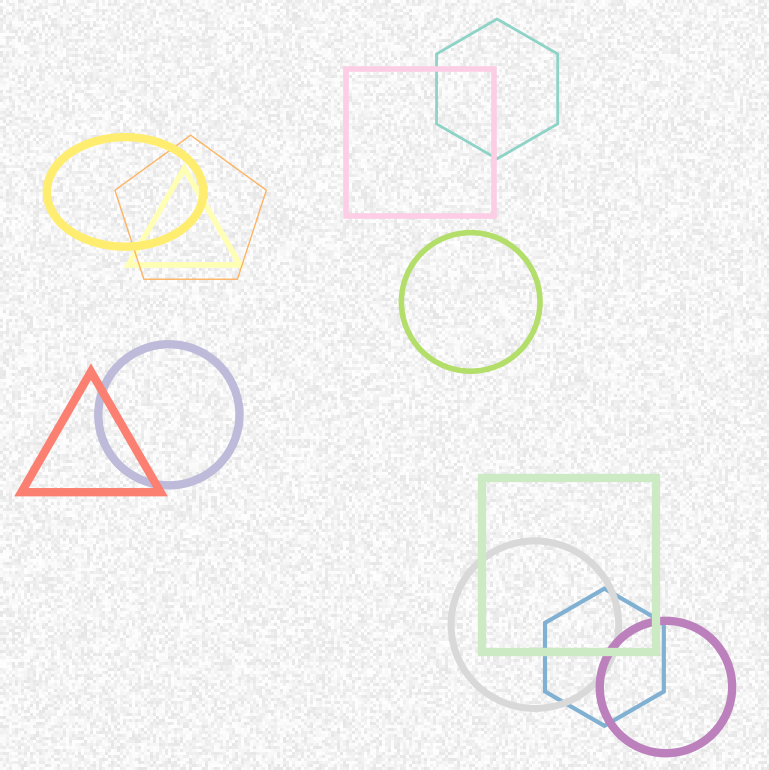[{"shape": "hexagon", "thickness": 1, "radius": 0.45, "center": [0.646, 0.885]}, {"shape": "triangle", "thickness": 2, "radius": 0.42, "center": [0.239, 0.698]}, {"shape": "circle", "thickness": 3, "radius": 0.46, "center": [0.219, 0.461]}, {"shape": "triangle", "thickness": 3, "radius": 0.52, "center": [0.118, 0.413]}, {"shape": "hexagon", "thickness": 1.5, "radius": 0.45, "center": [0.785, 0.146]}, {"shape": "pentagon", "thickness": 0.5, "radius": 0.52, "center": [0.248, 0.721]}, {"shape": "circle", "thickness": 2, "radius": 0.45, "center": [0.611, 0.608]}, {"shape": "square", "thickness": 2, "radius": 0.48, "center": [0.546, 0.815]}, {"shape": "circle", "thickness": 2.5, "radius": 0.54, "center": [0.695, 0.189]}, {"shape": "circle", "thickness": 3, "radius": 0.43, "center": [0.865, 0.108]}, {"shape": "square", "thickness": 3, "radius": 0.56, "center": [0.74, 0.266]}, {"shape": "oval", "thickness": 3, "radius": 0.51, "center": [0.162, 0.751]}]